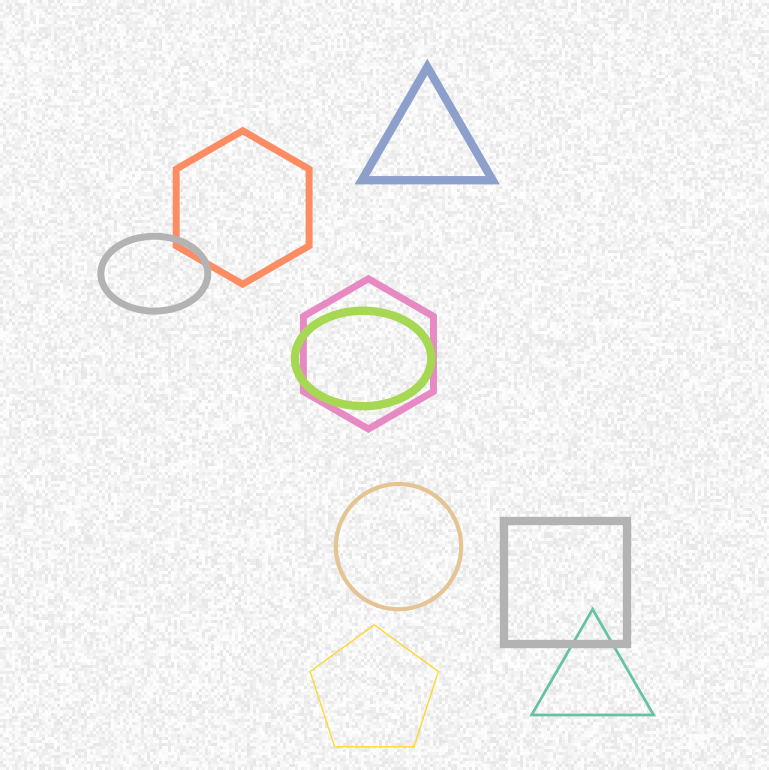[{"shape": "triangle", "thickness": 1, "radius": 0.46, "center": [0.77, 0.117]}, {"shape": "hexagon", "thickness": 2.5, "radius": 0.5, "center": [0.315, 0.731]}, {"shape": "triangle", "thickness": 3, "radius": 0.49, "center": [0.555, 0.815]}, {"shape": "hexagon", "thickness": 2.5, "radius": 0.49, "center": [0.478, 0.54]}, {"shape": "oval", "thickness": 3, "radius": 0.44, "center": [0.472, 0.534]}, {"shape": "pentagon", "thickness": 0.5, "radius": 0.44, "center": [0.486, 0.101]}, {"shape": "circle", "thickness": 1.5, "radius": 0.41, "center": [0.518, 0.29]}, {"shape": "square", "thickness": 3, "radius": 0.4, "center": [0.734, 0.243]}, {"shape": "oval", "thickness": 2.5, "radius": 0.35, "center": [0.2, 0.645]}]